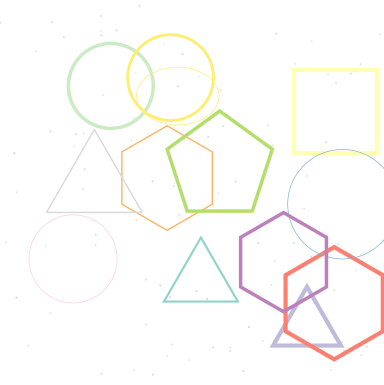[{"shape": "triangle", "thickness": 1.5, "radius": 0.55, "center": [0.522, 0.272]}, {"shape": "square", "thickness": 3, "radius": 0.54, "center": [0.871, 0.711]}, {"shape": "triangle", "thickness": 3, "radius": 0.51, "center": [0.797, 0.153]}, {"shape": "hexagon", "thickness": 3, "radius": 0.73, "center": [0.868, 0.212]}, {"shape": "circle", "thickness": 0.5, "radius": 0.71, "center": [0.89, 0.47]}, {"shape": "hexagon", "thickness": 1, "radius": 0.68, "center": [0.434, 0.538]}, {"shape": "pentagon", "thickness": 2.5, "radius": 0.72, "center": [0.571, 0.568]}, {"shape": "circle", "thickness": 0.5, "radius": 0.57, "center": [0.19, 0.328]}, {"shape": "triangle", "thickness": 1, "radius": 0.72, "center": [0.245, 0.52]}, {"shape": "hexagon", "thickness": 2.5, "radius": 0.64, "center": [0.736, 0.319]}, {"shape": "circle", "thickness": 2.5, "radius": 0.55, "center": [0.288, 0.777]}, {"shape": "oval", "thickness": 0.5, "radius": 0.54, "center": [0.462, 0.751]}, {"shape": "circle", "thickness": 2, "radius": 0.56, "center": [0.443, 0.798]}]